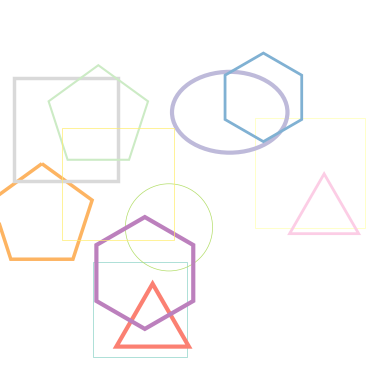[{"shape": "square", "thickness": 0.5, "radius": 0.62, "center": [0.364, 0.196]}, {"shape": "square", "thickness": 0.5, "radius": 0.71, "center": [0.805, 0.551]}, {"shape": "oval", "thickness": 3, "radius": 0.75, "center": [0.597, 0.708]}, {"shape": "triangle", "thickness": 3, "radius": 0.54, "center": [0.396, 0.154]}, {"shape": "hexagon", "thickness": 2, "radius": 0.57, "center": [0.684, 0.747]}, {"shape": "pentagon", "thickness": 2.5, "radius": 0.69, "center": [0.109, 0.438]}, {"shape": "circle", "thickness": 0.5, "radius": 0.57, "center": [0.439, 0.409]}, {"shape": "triangle", "thickness": 2, "radius": 0.52, "center": [0.842, 0.445]}, {"shape": "square", "thickness": 2.5, "radius": 0.67, "center": [0.171, 0.663]}, {"shape": "hexagon", "thickness": 3, "radius": 0.73, "center": [0.376, 0.291]}, {"shape": "pentagon", "thickness": 1.5, "radius": 0.68, "center": [0.255, 0.695]}, {"shape": "square", "thickness": 0.5, "radius": 0.73, "center": [0.307, 0.521]}]